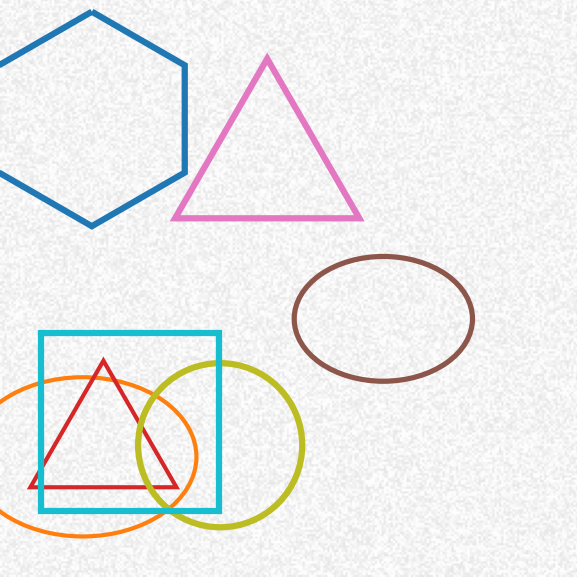[{"shape": "hexagon", "thickness": 3, "radius": 0.93, "center": [0.159, 0.793]}, {"shape": "oval", "thickness": 2, "radius": 0.98, "center": [0.143, 0.208]}, {"shape": "triangle", "thickness": 2, "radius": 0.73, "center": [0.179, 0.228]}, {"shape": "oval", "thickness": 2.5, "radius": 0.77, "center": [0.664, 0.447]}, {"shape": "triangle", "thickness": 3, "radius": 0.92, "center": [0.463, 0.713]}, {"shape": "circle", "thickness": 3, "radius": 0.71, "center": [0.381, 0.228]}, {"shape": "square", "thickness": 3, "radius": 0.77, "center": [0.225, 0.269]}]